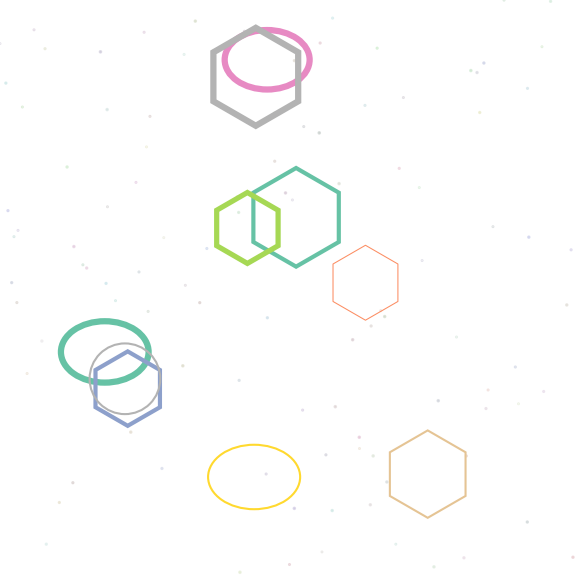[{"shape": "oval", "thickness": 3, "radius": 0.38, "center": [0.181, 0.39]}, {"shape": "hexagon", "thickness": 2, "radius": 0.43, "center": [0.513, 0.623]}, {"shape": "hexagon", "thickness": 0.5, "radius": 0.32, "center": [0.633, 0.51]}, {"shape": "hexagon", "thickness": 2, "radius": 0.32, "center": [0.221, 0.326]}, {"shape": "oval", "thickness": 3, "radius": 0.37, "center": [0.463, 0.896]}, {"shape": "hexagon", "thickness": 2.5, "radius": 0.31, "center": [0.428, 0.604]}, {"shape": "oval", "thickness": 1, "radius": 0.4, "center": [0.44, 0.173]}, {"shape": "hexagon", "thickness": 1, "radius": 0.38, "center": [0.741, 0.178]}, {"shape": "circle", "thickness": 1, "radius": 0.31, "center": [0.216, 0.343]}, {"shape": "hexagon", "thickness": 3, "radius": 0.42, "center": [0.443, 0.866]}]